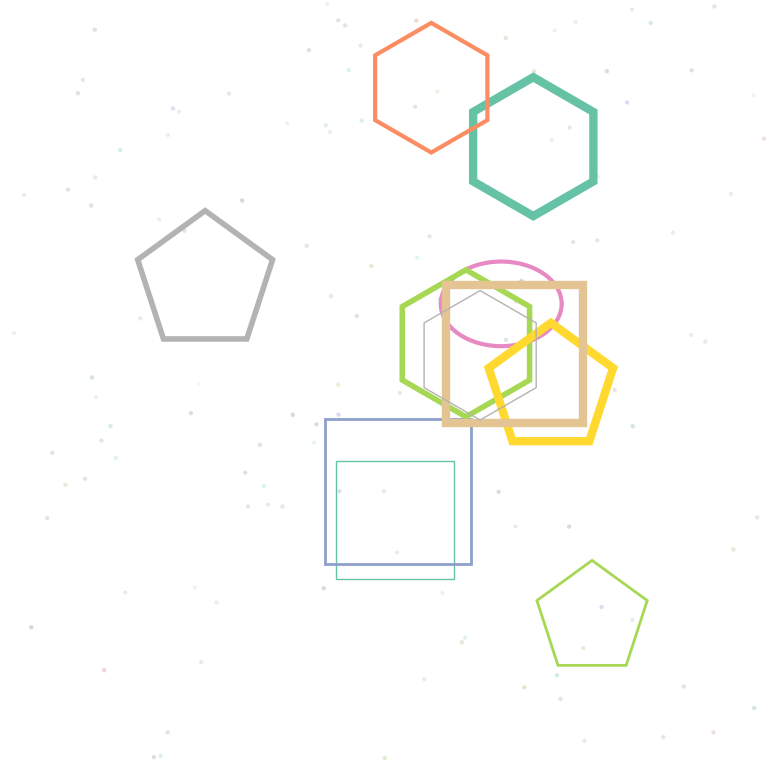[{"shape": "square", "thickness": 0.5, "radius": 0.38, "center": [0.513, 0.325]}, {"shape": "hexagon", "thickness": 3, "radius": 0.45, "center": [0.693, 0.81]}, {"shape": "hexagon", "thickness": 1.5, "radius": 0.42, "center": [0.56, 0.886]}, {"shape": "square", "thickness": 1, "radius": 0.47, "center": [0.517, 0.362]}, {"shape": "oval", "thickness": 1.5, "radius": 0.39, "center": [0.651, 0.605]}, {"shape": "pentagon", "thickness": 1, "radius": 0.38, "center": [0.769, 0.197]}, {"shape": "hexagon", "thickness": 2, "radius": 0.48, "center": [0.605, 0.554]}, {"shape": "pentagon", "thickness": 3, "radius": 0.42, "center": [0.715, 0.496]}, {"shape": "square", "thickness": 3, "radius": 0.45, "center": [0.668, 0.541]}, {"shape": "pentagon", "thickness": 2, "radius": 0.46, "center": [0.266, 0.634]}, {"shape": "hexagon", "thickness": 0.5, "radius": 0.42, "center": [0.624, 0.539]}]